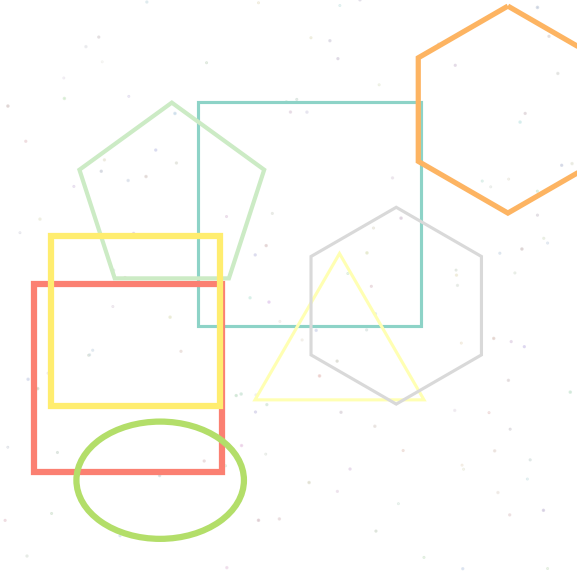[{"shape": "square", "thickness": 1.5, "radius": 0.97, "center": [0.536, 0.629]}, {"shape": "triangle", "thickness": 1.5, "radius": 0.84, "center": [0.588, 0.391]}, {"shape": "square", "thickness": 3, "radius": 0.81, "center": [0.222, 0.345]}, {"shape": "hexagon", "thickness": 2.5, "radius": 0.9, "center": [0.879, 0.809]}, {"shape": "oval", "thickness": 3, "radius": 0.73, "center": [0.277, 0.168]}, {"shape": "hexagon", "thickness": 1.5, "radius": 0.85, "center": [0.686, 0.47]}, {"shape": "pentagon", "thickness": 2, "radius": 0.84, "center": [0.298, 0.653]}, {"shape": "square", "thickness": 3, "radius": 0.73, "center": [0.234, 0.443]}]